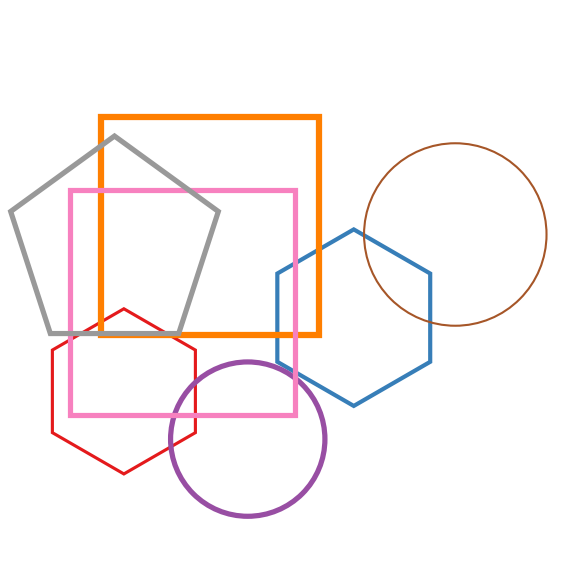[{"shape": "hexagon", "thickness": 1.5, "radius": 0.71, "center": [0.215, 0.321]}, {"shape": "hexagon", "thickness": 2, "radius": 0.76, "center": [0.613, 0.449]}, {"shape": "circle", "thickness": 2.5, "radius": 0.67, "center": [0.429, 0.239]}, {"shape": "square", "thickness": 3, "radius": 0.94, "center": [0.363, 0.608]}, {"shape": "circle", "thickness": 1, "radius": 0.79, "center": [0.788, 0.593]}, {"shape": "square", "thickness": 2.5, "radius": 0.97, "center": [0.316, 0.475]}, {"shape": "pentagon", "thickness": 2.5, "radius": 0.95, "center": [0.198, 0.575]}]